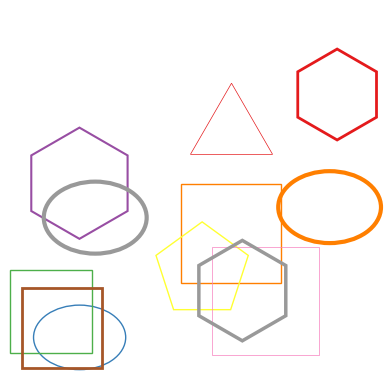[{"shape": "hexagon", "thickness": 2, "radius": 0.59, "center": [0.876, 0.755]}, {"shape": "triangle", "thickness": 0.5, "radius": 0.62, "center": [0.601, 0.661]}, {"shape": "oval", "thickness": 1, "radius": 0.6, "center": [0.207, 0.124]}, {"shape": "square", "thickness": 1, "radius": 0.54, "center": [0.132, 0.19]}, {"shape": "hexagon", "thickness": 1.5, "radius": 0.72, "center": [0.206, 0.524]}, {"shape": "oval", "thickness": 3, "radius": 0.67, "center": [0.856, 0.462]}, {"shape": "square", "thickness": 1, "radius": 0.65, "center": [0.6, 0.393]}, {"shape": "pentagon", "thickness": 1, "radius": 0.63, "center": [0.525, 0.298]}, {"shape": "square", "thickness": 2, "radius": 0.52, "center": [0.162, 0.148]}, {"shape": "square", "thickness": 0.5, "radius": 0.7, "center": [0.69, 0.218]}, {"shape": "oval", "thickness": 3, "radius": 0.67, "center": [0.247, 0.435]}, {"shape": "hexagon", "thickness": 2.5, "radius": 0.65, "center": [0.629, 0.245]}]